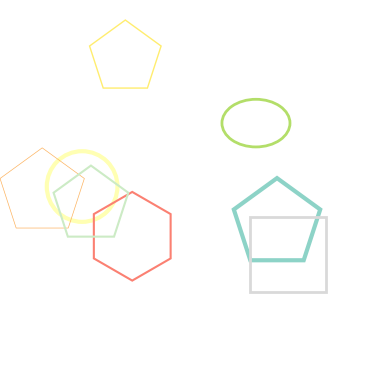[{"shape": "pentagon", "thickness": 3, "radius": 0.59, "center": [0.72, 0.419]}, {"shape": "circle", "thickness": 3, "radius": 0.46, "center": [0.213, 0.516]}, {"shape": "hexagon", "thickness": 1.5, "radius": 0.58, "center": [0.343, 0.386]}, {"shape": "pentagon", "thickness": 0.5, "radius": 0.58, "center": [0.11, 0.501]}, {"shape": "oval", "thickness": 2, "radius": 0.44, "center": [0.665, 0.68]}, {"shape": "square", "thickness": 2, "radius": 0.49, "center": [0.749, 0.339]}, {"shape": "pentagon", "thickness": 1.5, "radius": 0.51, "center": [0.236, 0.468]}, {"shape": "pentagon", "thickness": 1, "radius": 0.49, "center": [0.326, 0.85]}]